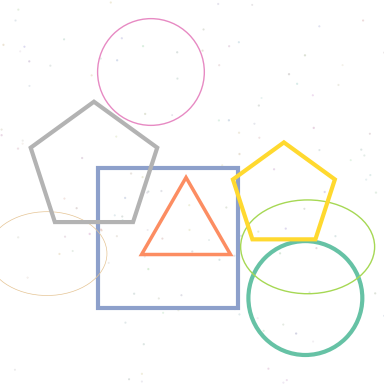[{"shape": "circle", "thickness": 3, "radius": 0.74, "center": [0.793, 0.226]}, {"shape": "triangle", "thickness": 2.5, "radius": 0.67, "center": [0.483, 0.406]}, {"shape": "square", "thickness": 3, "radius": 0.91, "center": [0.436, 0.382]}, {"shape": "circle", "thickness": 1, "radius": 0.69, "center": [0.392, 0.813]}, {"shape": "oval", "thickness": 1, "radius": 0.87, "center": [0.799, 0.359]}, {"shape": "pentagon", "thickness": 3, "radius": 0.7, "center": [0.737, 0.491]}, {"shape": "oval", "thickness": 0.5, "radius": 0.78, "center": [0.122, 0.341]}, {"shape": "pentagon", "thickness": 3, "radius": 0.86, "center": [0.244, 0.563]}]